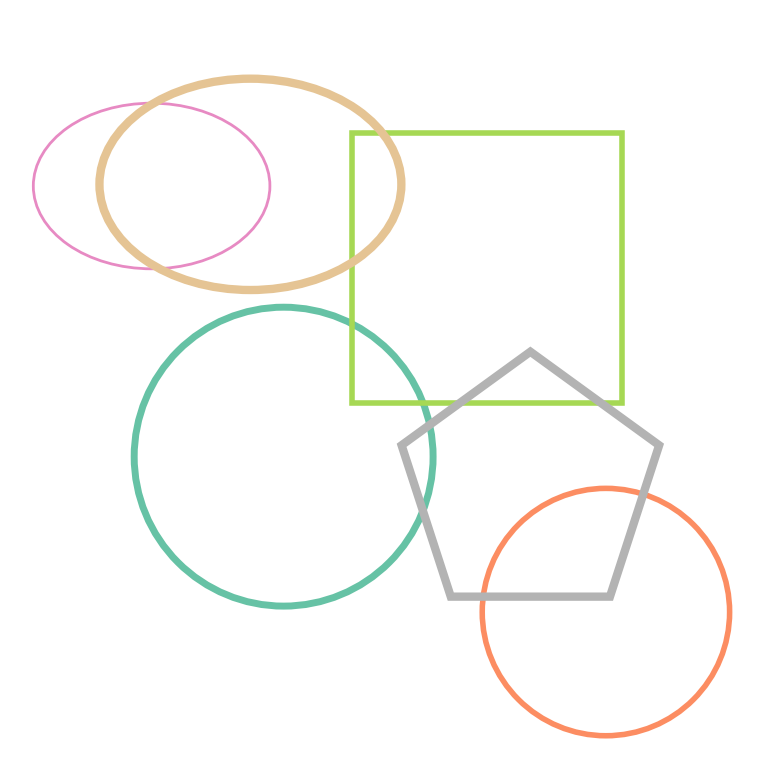[{"shape": "circle", "thickness": 2.5, "radius": 0.97, "center": [0.368, 0.407]}, {"shape": "circle", "thickness": 2, "radius": 0.8, "center": [0.787, 0.205]}, {"shape": "oval", "thickness": 1, "radius": 0.77, "center": [0.197, 0.758]}, {"shape": "square", "thickness": 2, "radius": 0.88, "center": [0.632, 0.652]}, {"shape": "oval", "thickness": 3, "radius": 0.98, "center": [0.325, 0.761]}, {"shape": "pentagon", "thickness": 3, "radius": 0.88, "center": [0.689, 0.367]}]